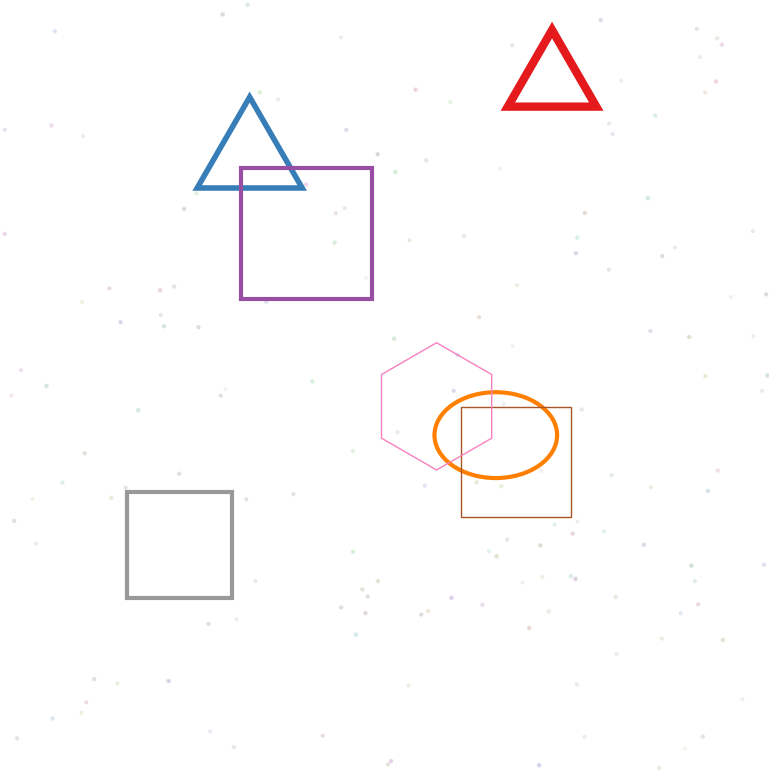[{"shape": "triangle", "thickness": 3, "radius": 0.33, "center": [0.717, 0.895]}, {"shape": "triangle", "thickness": 2, "radius": 0.39, "center": [0.324, 0.795]}, {"shape": "square", "thickness": 1.5, "radius": 0.43, "center": [0.398, 0.697]}, {"shape": "oval", "thickness": 1.5, "radius": 0.4, "center": [0.644, 0.435]}, {"shape": "square", "thickness": 0.5, "radius": 0.36, "center": [0.671, 0.4]}, {"shape": "hexagon", "thickness": 0.5, "radius": 0.41, "center": [0.567, 0.472]}, {"shape": "square", "thickness": 1.5, "radius": 0.34, "center": [0.233, 0.292]}]